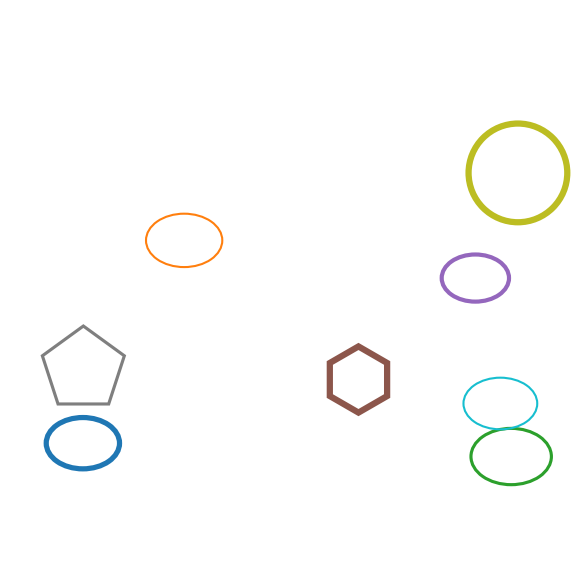[{"shape": "oval", "thickness": 2.5, "radius": 0.32, "center": [0.144, 0.232]}, {"shape": "oval", "thickness": 1, "radius": 0.33, "center": [0.319, 0.583]}, {"shape": "oval", "thickness": 1.5, "radius": 0.35, "center": [0.885, 0.209]}, {"shape": "oval", "thickness": 2, "radius": 0.29, "center": [0.823, 0.518]}, {"shape": "hexagon", "thickness": 3, "radius": 0.29, "center": [0.621, 0.342]}, {"shape": "pentagon", "thickness": 1.5, "radius": 0.37, "center": [0.144, 0.36]}, {"shape": "circle", "thickness": 3, "radius": 0.43, "center": [0.897, 0.7]}, {"shape": "oval", "thickness": 1, "radius": 0.32, "center": [0.866, 0.3]}]